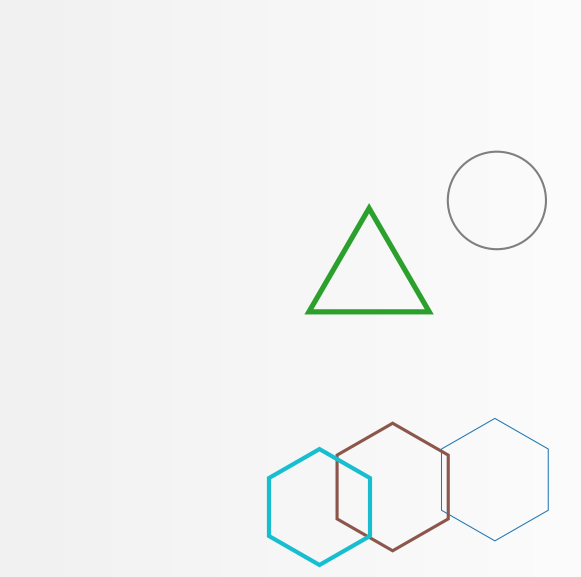[{"shape": "hexagon", "thickness": 0.5, "radius": 0.53, "center": [0.851, 0.169]}, {"shape": "triangle", "thickness": 2.5, "radius": 0.6, "center": [0.635, 0.519]}, {"shape": "hexagon", "thickness": 1.5, "radius": 0.55, "center": [0.676, 0.156]}, {"shape": "circle", "thickness": 1, "radius": 0.42, "center": [0.855, 0.652]}, {"shape": "hexagon", "thickness": 2, "radius": 0.5, "center": [0.55, 0.121]}]